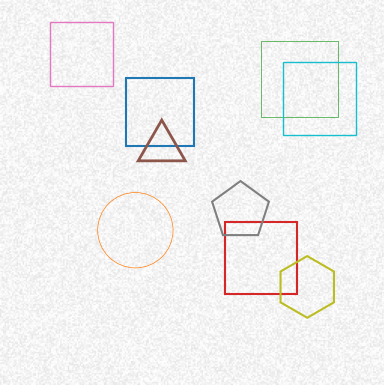[{"shape": "square", "thickness": 1.5, "radius": 0.44, "center": [0.416, 0.709]}, {"shape": "circle", "thickness": 0.5, "radius": 0.49, "center": [0.352, 0.402]}, {"shape": "square", "thickness": 0.5, "radius": 0.5, "center": [0.778, 0.795]}, {"shape": "square", "thickness": 1.5, "radius": 0.47, "center": [0.678, 0.331]}, {"shape": "triangle", "thickness": 2, "radius": 0.35, "center": [0.42, 0.618]}, {"shape": "square", "thickness": 1, "radius": 0.41, "center": [0.212, 0.86]}, {"shape": "pentagon", "thickness": 1.5, "radius": 0.39, "center": [0.625, 0.452]}, {"shape": "hexagon", "thickness": 1.5, "radius": 0.4, "center": [0.798, 0.255]}, {"shape": "square", "thickness": 1, "radius": 0.48, "center": [0.829, 0.745]}]